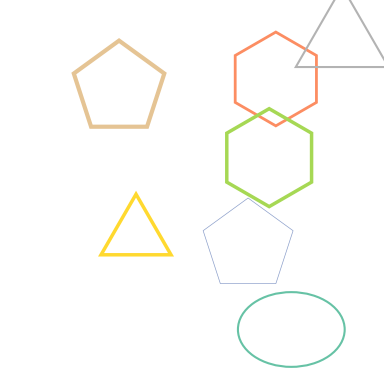[{"shape": "oval", "thickness": 1.5, "radius": 0.69, "center": [0.757, 0.144]}, {"shape": "hexagon", "thickness": 2, "radius": 0.61, "center": [0.716, 0.795]}, {"shape": "pentagon", "thickness": 0.5, "radius": 0.61, "center": [0.644, 0.363]}, {"shape": "hexagon", "thickness": 2.5, "radius": 0.64, "center": [0.699, 0.591]}, {"shape": "triangle", "thickness": 2.5, "radius": 0.52, "center": [0.353, 0.391]}, {"shape": "pentagon", "thickness": 3, "radius": 0.62, "center": [0.309, 0.771]}, {"shape": "triangle", "thickness": 1.5, "radius": 0.7, "center": [0.889, 0.895]}]